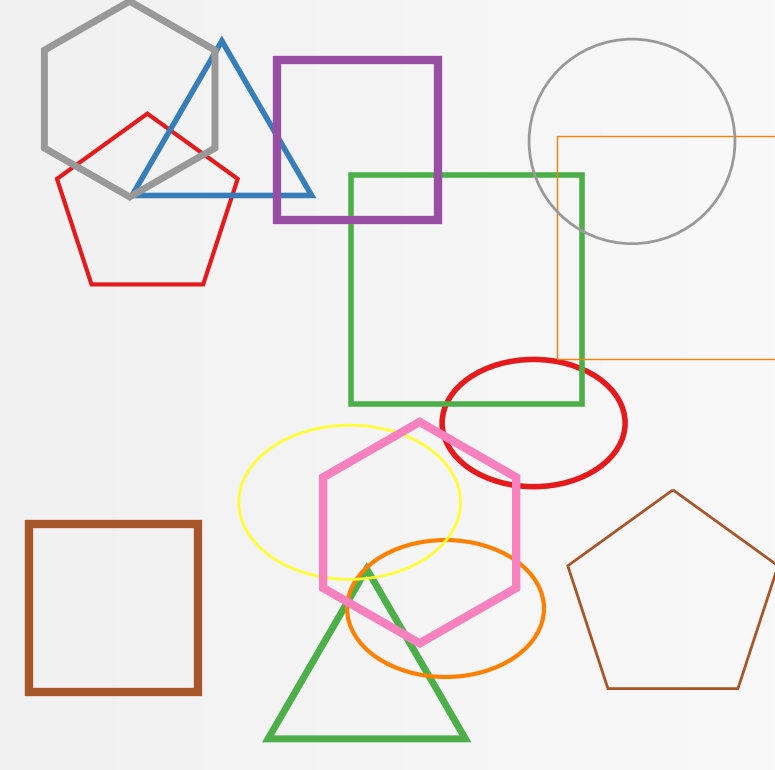[{"shape": "pentagon", "thickness": 1.5, "radius": 0.61, "center": [0.19, 0.73]}, {"shape": "oval", "thickness": 2, "radius": 0.59, "center": [0.689, 0.451]}, {"shape": "triangle", "thickness": 2, "radius": 0.67, "center": [0.286, 0.813]}, {"shape": "triangle", "thickness": 2.5, "radius": 0.74, "center": [0.473, 0.114]}, {"shape": "square", "thickness": 2, "radius": 0.74, "center": [0.602, 0.624]}, {"shape": "square", "thickness": 3, "radius": 0.52, "center": [0.461, 0.818]}, {"shape": "square", "thickness": 0.5, "radius": 0.72, "center": [0.864, 0.679]}, {"shape": "oval", "thickness": 1.5, "radius": 0.64, "center": [0.575, 0.21]}, {"shape": "oval", "thickness": 1, "radius": 0.72, "center": [0.451, 0.348]}, {"shape": "pentagon", "thickness": 1, "radius": 0.71, "center": [0.868, 0.221]}, {"shape": "square", "thickness": 3, "radius": 0.54, "center": [0.147, 0.21]}, {"shape": "hexagon", "thickness": 3, "radius": 0.72, "center": [0.542, 0.308]}, {"shape": "circle", "thickness": 1, "radius": 0.66, "center": [0.816, 0.816]}, {"shape": "hexagon", "thickness": 2.5, "radius": 0.64, "center": [0.167, 0.871]}]